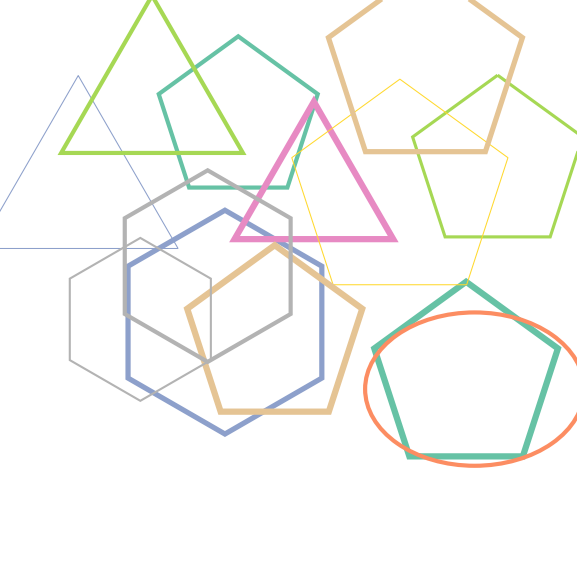[{"shape": "pentagon", "thickness": 2, "radius": 0.72, "center": [0.413, 0.791]}, {"shape": "pentagon", "thickness": 3, "radius": 0.84, "center": [0.807, 0.344]}, {"shape": "oval", "thickness": 2, "radius": 0.95, "center": [0.822, 0.325]}, {"shape": "hexagon", "thickness": 2.5, "radius": 0.97, "center": [0.39, 0.441]}, {"shape": "triangle", "thickness": 0.5, "radius": 1.0, "center": [0.135, 0.669]}, {"shape": "triangle", "thickness": 3, "radius": 0.79, "center": [0.544, 0.664]}, {"shape": "triangle", "thickness": 2, "radius": 0.91, "center": [0.263, 0.825]}, {"shape": "pentagon", "thickness": 1.5, "radius": 0.77, "center": [0.862, 0.714]}, {"shape": "pentagon", "thickness": 0.5, "radius": 0.98, "center": [0.692, 0.665]}, {"shape": "pentagon", "thickness": 3, "radius": 0.8, "center": [0.476, 0.415]}, {"shape": "pentagon", "thickness": 2.5, "radius": 0.88, "center": [0.737, 0.879]}, {"shape": "hexagon", "thickness": 1, "radius": 0.71, "center": [0.243, 0.446]}, {"shape": "hexagon", "thickness": 2, "radius": 0.83, "center": [0.36, 0.538]}]